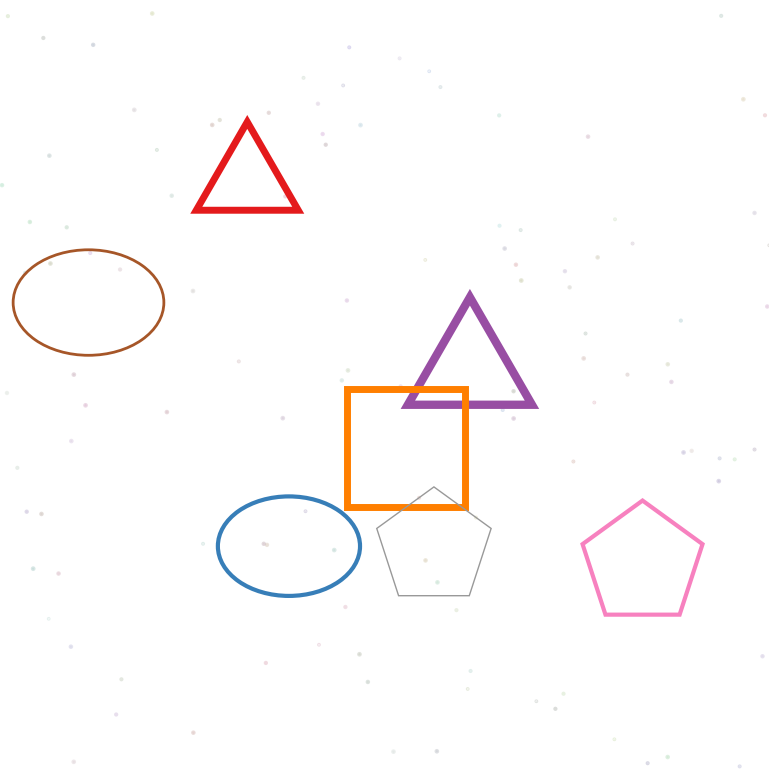[{"shape": "triangle", "thickness": 2.5, "radius": 0.38, "center": [0.321, 0.765]}, {"shape": "oval", "thickness": 1.5, "radius": 0.46, "center": [0.375, 0.291]}, {"shape": "triangle", "thickness": 3, "radius": 0.47, "center": [0.61, 0.521]}, {"shape": "square", "thickness": 2.5, "radius": 0.38, "center": [0.528, 0.418]}, {"shape": "oval", "thickness": 1, "radius": 0.49, "center": [0.115, 0.607]}, {"shape": "pentagon", "thickness": 1.5, "radius": 0.41, "center": [0.834, 0.268]}, {"shape": "pentagon", "thickness": 0.5, "radius": 0.39, "center": [0.564, 0.29]}]